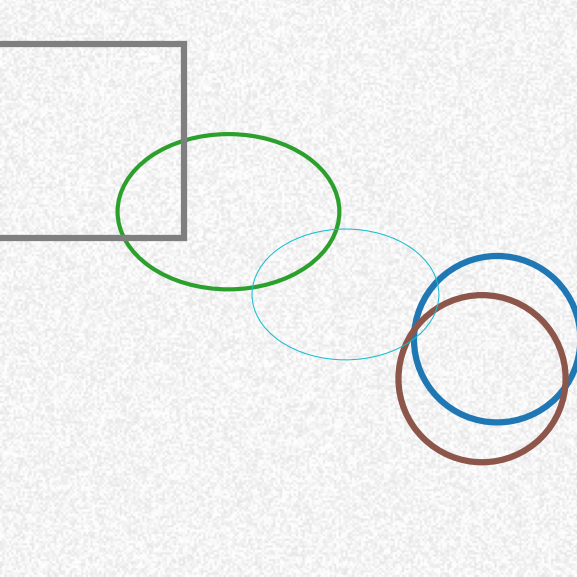[{"shape": "circle", "thickness": 3, "radius": 0.72, "center": [0.861, 0.412]}, {"shape": "oval", "thickness": 2, "radius": 0.96, "center": [0.396, 0.633]}, {"shape": "circle", "thickness": 3, "radius": 0.72, "center": [0.835, 0.343]}, {"shape": "square", "thickness": 3, "radius": 0.84, "center": [0.15, 0.755]}, {"shape": "oval", "thickness": 0.5, "radius": 0.81, "center": [0.598, 0.489]}]